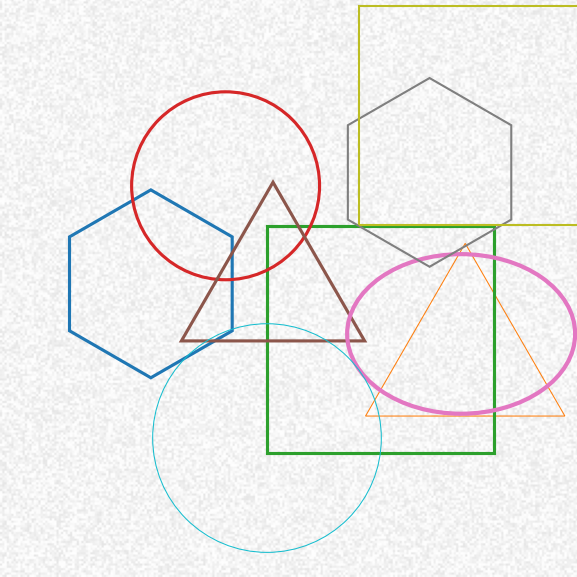[{"shape": "hexagon", "thickness": 1.5, "radius": 0.81, "center": [0.261, 0.508]}, {"shape": "triangle", "thickness": 0.5, "radius": 1.0, "center": [0.806, 0.378]}, {"shape": "square", "thickness": 1.5, "radius": 0.98, "center": [0.659, 0.411]}, {"shape": "circle", "thickness": 1.5, "radius": 0.81, "center": [0.391, 0.677]}, {"shape": "triangle", "thickness": 1.5, "radius": 0.92, "center": [0.473, 0.5]}, {"shape": "oval", "thickness": 2, "radius": 0.99, "center": [0.799, 0.421]}, {"shape": "hexagon", "thickness": 1, "radius": 0.82, "center": [0.744, 0.701]}, {"shape": "square", "thickness": 1, "radius": 0.95, "center": [0.812, 0.799]}, {"shape": "circle", "thickness": 0.5, "radius": 0.99, "center": [0.462, 0.241]}]